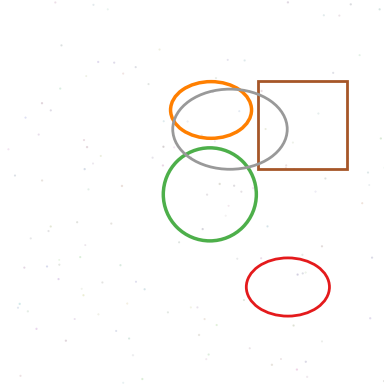[{"shape": "oval", "thickness": 2, "radius": 0.54, "center": [0.748, 0.255]}, {"shape": "circle", "thickness": 2.5, "radius": 0.6, "center": [0.545, 0.495]}, {"shape": "oval", "thickness": 2.5, "radius": 0.53, "center": [0.548, 0.714]}, {"shape": "square", "thickness": 2, "radius": 0.58, "center": [0.785, 0.676]}, {"shape": "oval", "thickness": 2, "radius": 0.74, "center": [0.597, 0.664]}]